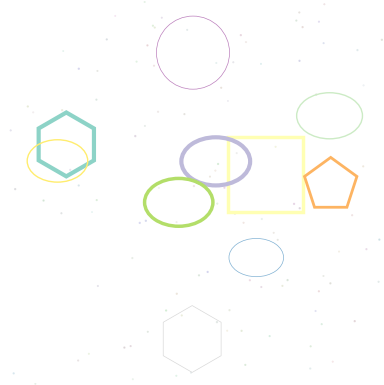[{"shape": "hexagon", "thickness": 3, "radius": 0.41, "center": [0.172, 0.625]}, {"shape": "square", "thickness": 2.5, "radius": 0.49, "center": [0.689, 0.547]}, {"shape": "oval", "thickness": 3, "radius": 0.45, "center": [0.56, 0.581]}, {"shape": "oval", "thickness": 0.5, "radius": 0.35, "center": [0.666, 0.331]}, {"shape": "pentagon", "thickness": 2, "radius": 0.36, "center": [0.859, 0.52]}, {"shape": "oval", "thickness": 2.5, "radius": 0.44, "center": [0.464, 0.474]}, {"shape": "hexagon", "thickness": 0.5, "radius": 0.43, "center": [0.499, 0.12]}, {"shape": "circle", "thickness": 0.5, "radius": 0.47, "center": [0.501, 0.863]}, {"shape": "oval", "thickness": 1, "radius": 0.43, "center": [0.856, 0.699]}, {"shape": "oval", "thickness": 1, "radius": 0.39, "center": [0.149, 0.582]}]